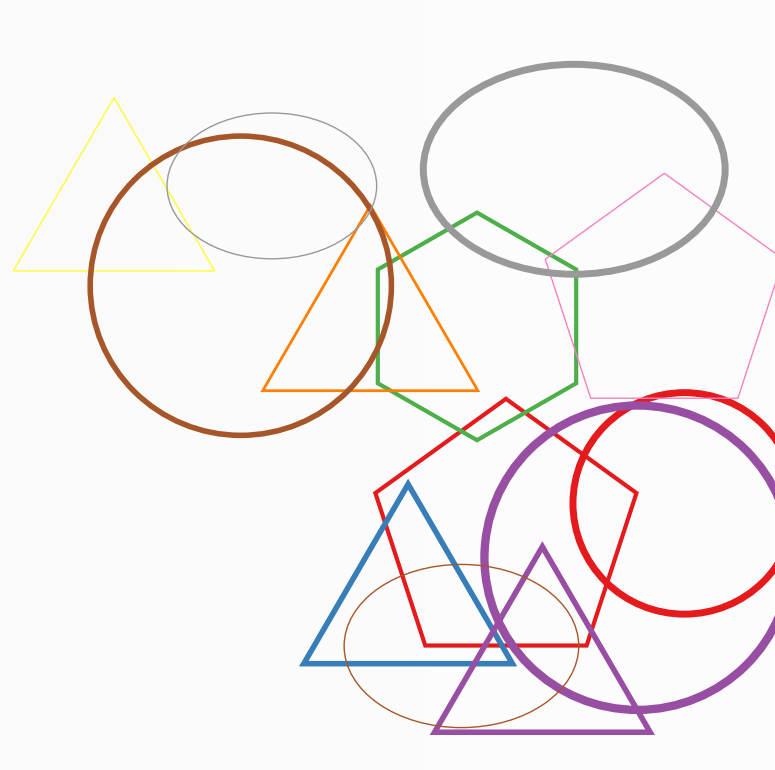[{"shape": "pentagon", "thickness": 1.5, "radius": 0.89, "center": [0.653, 0.305]}, {"shape": "circle", "thickness": 2.5, "radius": 0.72, "center": [0.883, 0.346]}, {"shape": "triangle", "thickness": 2, "radius": 0.78, "center": [0.527, 0.216]}, {"shape": "hexagon", "thickness": 1.5, "radius": 0.74, "center": [0.615, 0.576]}, {"shape": "circle", "thickness": 3, "radius": 0.99, "center": [0.823, 0.276]}, {"shape": "triangle", "thickness": 2, "radius": 0.8, "center": [0.7, 0.129]}, {"shape": "triangle", "thickness": 1, "radius": 0.8, "center": [0.478, 0.573]}, {"shape": "triangle", "thickness": 0.5, "radius": 0.75, "center": [0.147, 0.723]}, {"shape": "oval", "thickness": 0.5, "radius": 0.76, "center": [0.595, 0.161]}, {"shape": "circle", "thickness": 2, "radius": 0.97, "center": [0.311, 0.629]}, {"shape": "pentagon", "thickness": 0.5, "radius": 0.81, "center": [0.857, 0.613]}, {"shape": "oval", "thickness": 0.5, "radius": 0.68, "center": [0.351, 0.759]}, {"shape": "oval", "thickness": 2.5, "radius": 0.97, "center": [0.741, 0.78]}]